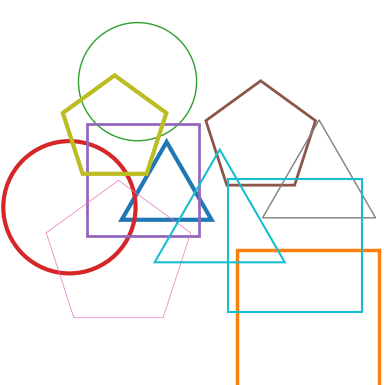[{"shape": "triangle", "thickness": 3, "radius": 0.67, "center": [0.433, 0.497]}, {"shape": "square", "thickness": 2.5, "radius": 0.92, "center": [0.8, 0.165]}, {"shape": "circle", "thickness": 1, "radius": 0.77, "center": [0.357, 0.788]}, {"shape": "circle", "thickness": 3, "radius": 0.86, "center": [0.18, 0.462]}, {"shape": "square", "thickness": 2, "radius": 0.73, "center": [0.371, 0.532]}, {"shape": "pentagon", "thickness": 2, "radius": 0.75, "center": [0.677, 0.64]}, {"shape": "pentagon", "thickness": 0.5, "radius": 0.99, "center": [0.308, 0.334]}, {"shape": "triangle", "thickness": 1, "radius": 0.85, "center": [0.829, 0.519]}, {"shape": "pentagon", "thickness": 3, "radius": 0.71, "center": [0.298, 0.663]}, {"shape": "square", "thickness": 1.5, "radius": 0.86, "center": [0.766, 0.363]}, {"shape": "triangle", "thickness": 1.5, "radius": 0.98, "center": [0.571, 0.416]}]